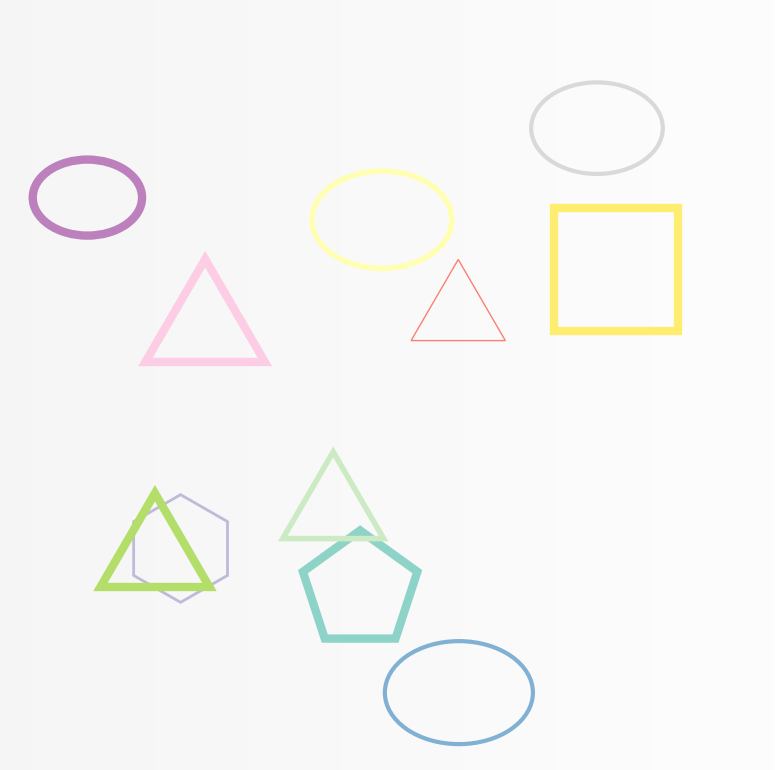[{"shape": "pentagon", "thickness": 3, "radius": 0.39, "center": [0.465, 0.233]}, {"shape": "oval", "thickness": 2, "radius": 0.45, "center": [0.493, 0.715]}, {"shape": "hexagon", "thickness": 1, "radius": 0.35, "center": [0.233, 0.288]}, {"shape": "triangle", "thickness": 0.5, "radius": 0.35, "center": [0.591, 0.593]}, {"shape": "oval", "thickness": 1.5, "radius": 0.48, "center": [0.592, 0.1]}, {"shape": "triangle", "thickness": 3, "radius": 0.41, "center": [0.2, 0.278]}, {"shape": "triangle", "thickness": 3, "radius": 0.44, "center": [0.265, 0.574]}, {"shape": "oval", "thickness": 1.5, "radius": 0.42, "center": [0.77, 0.834]}, {"shape": "oval", "thickness": 3, "radius": 0.35, "center": [0.113, 0.743]}, {"shape": "triangle", "thickness": 2, "radius": 0.38, "center": [0.43, 0.338]}, {"shape": "square", "thickness": 3, "radius": 0.4, "center": [0.795, 0.65]}]